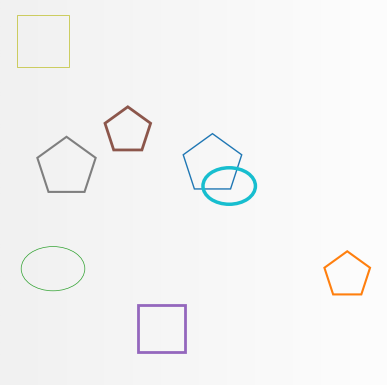[{"shape": "pentagon", "thickness": 1, "radius": 0.4, "center": [0.548, 0.573]}, {"shape": "pentagon", "thickness": 1.5, "radius": 0.31, "center": [0.896, 0.285]}, {"shape": "oval", "thickness": 0.5, "radius": 0.41, "center": [0.137, 0.302]}, {"shape": "square", "thickness": 2, "radius": 0.3, "center": [0.418, 0.147]}, {"shape": "pentagon", "thickness": 2, "radius": 0.31, "center": [0.33, 0.661]}, {"shape": "pentagon", "thickness": 1.5, "radius": 0.4, "center": [0.172, 0.566]}, {"shape": "square", "thickness": 0.5, "radius": 0.34, "center": [0.111, 0.895]}, {"shape": "oval", "thickness": 2.5, "radius": 0.34, "center": [0.591, 0.517]}]